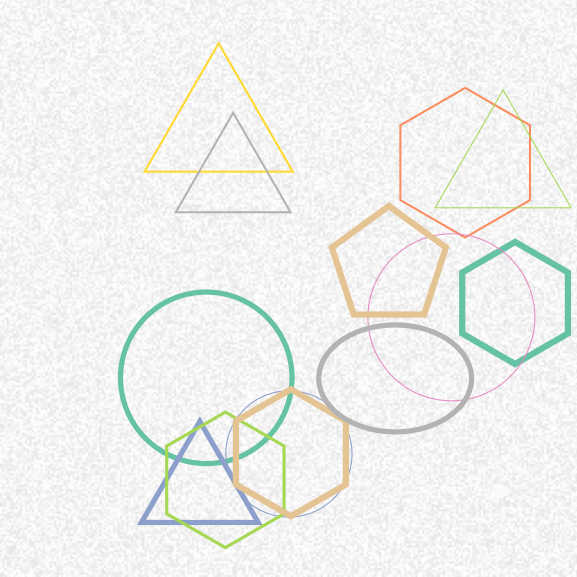[{"shape": "circle", "thickness": 2.5, "radius": 0.74, "center": [0.357, 0.345]}, {"shape": "hexagon", "thickness": 3, "radius": 0.53, "center": [0.892, 0.474]}, {"shape": "hexagon", "thickness": 1, "radius": 0.65, "center": [0.806, 0.717]}, {"shape": "circle", "thickness": 0.5, "radius": 0.55, "center": [0.5, 0.213]}, {"shape": "triangle", "thickness": 2.5, "radius": 0.58, "center": [0.346, 0.153]}, {"shape": "circle", "thickness": 0.5, "radius": 0.72, "center": [0.782, 0.45]}, {"shape": "hexagon", "thickness": 1.5, "radius": 0.59, "center": [0.39, 0.168]}, {"shape": "triangle", "thickness": 0.5, "radius": 0.68, "center": [0.871, 0.707]}, {"shape": "triangle", "thickness": 1, "radius": 0.74, "center": [0.379, 0.776]}, {"shape": "hexagon", "thickness": 3, "radius": 0.55, "center": [0.504, 0.215]}, {"shape": "pentagon", "thickness": 3, "radius": 0.52, "center": [0.673, 0.539]}, {"shape": "triangle", "thickness": 1, "radius": 0.57, "center": [0.404, 0.689]}, {"shape": "oval", "thickness": 2.5, "radius": 0.66, "center": [0.684, 0.344]}]